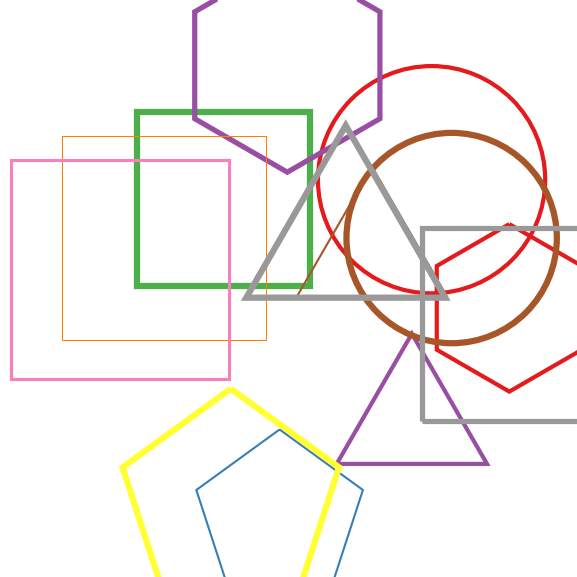[{"shape": "circle", "thickness": 2, "radius": 0.98, "center": [0.747, 0.688]}, {"shape": "hexagon", "thickness": 2, "radius": 0.73, "center": [0.882, 0.466]}, {"shape": "pentagon", "thickness": 1, "radius": 0.76, "center": [0.484, 0.104]}, {"shape": "square", "thickness": 3, "radius": 0.75, "center": [0.387, 0.654]}, {"shape": "hexagon", "thickness": 2.5, "radius": 0.93, "center": [0.498, 0.886]}, {"shape": "triangle", "thickness": 2, "radius": 0.75, "center": [0.713, 0.271]}, {"shape": "square", "thickness": 0.5, "radius": 0.88, "center": [0.284, 0.587]}, {"shape": "pentagon", "thickness": 3, "radius": 0.99, "center": [0.4, 0.129]}, {"shape": "circle", "thickness": 3, "radius": 0.91, "center": [0.782, 0.587]}, {"shape": "triangle", "thickness": 1, "radius": 0.75, "center": [0.644, 0.561]}, {"shape": "square", "thickness": 1.5, "radius": 0.95, "center": [0.208, 0.532]}, {"shape": "square", "thickness": 2.5, "radius": 0.83, "center": [0.897, 0.437]}, {"shape": "triangle", "thickness": 3, "radius": 0.99, "center": [0.599, 0.583]}]